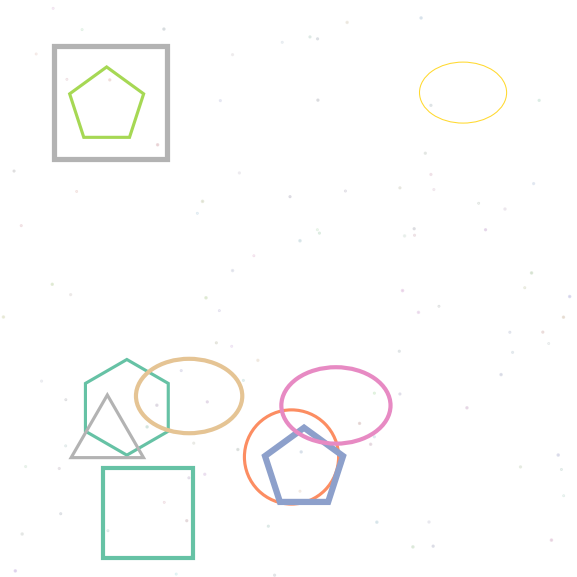[{"shape": "square", "thickness": 2, "radius": 0.39, "center": [0.257, 0.111]}, {"shape": "hexagon", "thickness": 1.5, "radius": 0.41, "center": [0.22, 0.294]}, {"shape": "circle", "thickness": 1.5, "radius": 0.41, "center": [0.505, 0.208]}, {"shape": "pentagon", "thickness": 3, "radius": 0.36, "center": [0.526, 0.187]}, {"shape": "oval", "thickness": 2, "radius": 0.47, "center": [0.582, 0.297]}, {"shape": "pentagon", "thickness": 1.5, "radius": 0.34, "center": [0.185, 0.816]}, {"shape": "oval", "thickness": 0.5, "radius": 0.38, "center": [0.802, 0.839]}, {"shape": "oval", "thickness": 2, "radius": 0.46, "center": [0.327, 0.313]}, {"shape": "triangle", "thickness": 1.5, "radius": 0.36, "center": [0.186, 0.243]}, {"shape": "square", "thickness": 2.5, "radius": 0.49, "center": [0.191, 0.821]}]